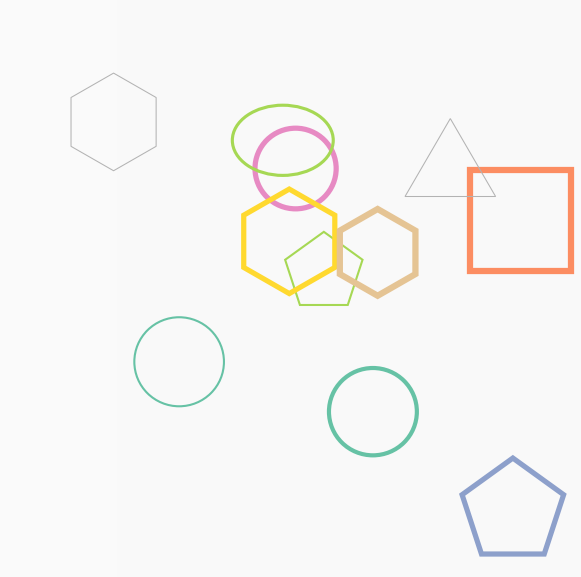[{"shape": "circle", "thickness": 1, "radius": 0.39, "center": [0.308, 0.373]}, {"shape": "circle", "thickness": 2, "radius": 0.38, "center": [0.642, 0.286]}, {"shape": "square", "thickness": 3, "radius": 0.43, "center": [0.895, 0.617]}, {"shape": "pentagon", "thickness": 2.5, "radius": 0.46, "center": [0.882, 0.114]}, {"shape": "circle", "thickness": 2.5, "radius": 0.35, "center": [0.509, 0.707]}, {"shape": "pentagon", "thickness": 1, "radius": 0.35, "center": [0.557, 0.528]}, {"shape": "oval", "thickness": 1.5, "radius": 0.43, "center": [0.487, 0.756]}, {"shape": "hexagon", "thickness": 2.5, "radius": 0.45, "center": [0.498, 0.581]}, {"shape": "hexagon", "thickness": 3, "radius": 0.38, "center": [0.65, 0.562]}, {"shape": "triangle", "thickness": 0.5, "radius": 0.45, "center": [0.775, 0.704]}, {"shape": "hexagon", "thickness": 0.5, "radius": 0.42, "center": [0.195, 0.788]}]